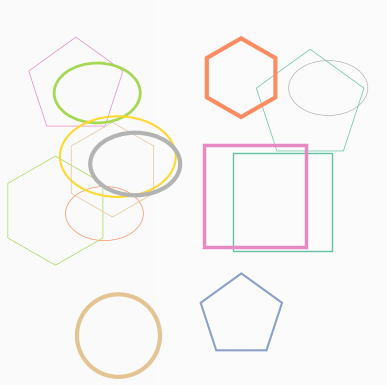[{"shape": "square", "thickness": 1, "radius": 0.64, "center": [0.729, 0.474]}, {"shape": "pentagon", "thickness": 0.5, "radius": 0.73, "center": [0.8, 0.726]}, {"shape": "hexagon", "thickness": 3, "radius": 0.51, "center": [0.622, 0.798]}, {"shape": "oval", "thickness": 0.5, "radius": 0.5, "center": [0.27, 0.445]}, {"shape": "pentagon", "thickness": 1.5, "radius": 0.55, "center": [0.623, 0.179]}, {"shape": "square", "thickness": 2.5, "radius": 0.66, "center": [0.658, 0.49]}, {"shape": "pentagon", "thickness": 0.5, "radius": 0.64, "center": [0.196, 0.776]}, {"shape": "hexagon", "thickness": 0.5, "radius": 0.71, "center": [0.143, 0.453]}, {"shape": "oval", "thickness": 2, "radius": 0.56, "center": [0.251, 0.758]}, {"shape": "oval", "thickness": 1.5, "radius": 0.75, "center": [0.304, 0.593]}, {"shape": "circle", "thickness": 3, "radius": 0.54, "center": [0.306, 0.128]}, {"shape": "hexagon", "thickness": 0.5, "radius": 0.61, "center": [0.29, 0.559]}, {"shape": "oval", "thickness": 0.5, "radius": 0.51, "center": [0.847, 0.771]}, {"shape": "oval", "thickness": 3, "radius": 0.58, "center": [0.349, 0.574]}]